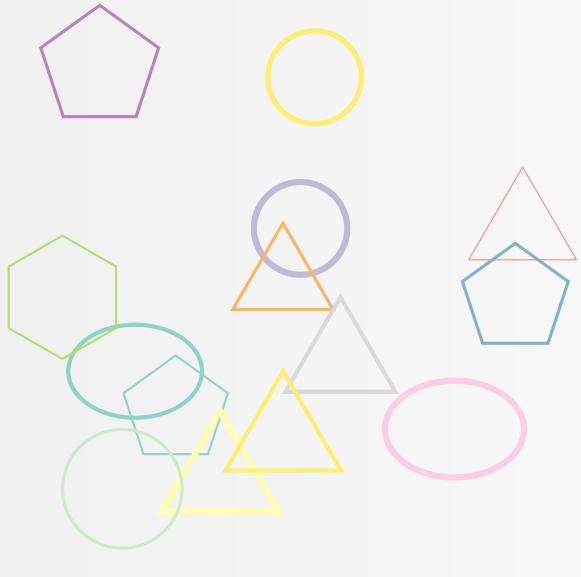[{"shape": "pentagon", "thickness": 1, "radius": 0.47, "center": [0.302, 0.289]}, {"shape": "oval", "thickness": 2, "radius": 0.58, "center": [0.232, 0.356]}, {"shape": "triangle", "thickness": 3, "radius": 0.58, "center": [0.379, 0.171]}, {"shape": "circle", "thickness": 3, "radius": 0.4, "center": [0.517, 0.604]}, {"shape": "triangle", "thickness": 0.5, "radius": 0.54, "center": [0.899, 0.603]}, {"shape": "pentagon", "thickness": 1.5, "radius": 0.48, "center": [0.887, 0.482]}, {"shape": "triangle", "thickness": 1.5, "radius": 0.5, "center": [0.487, 0.513]}, {"shape": "hexagon", "thickness": 1, "radius": 0.53, "center": [0.107, 0.484]}, {"shape": "oval", "thickness": 3, "radius": 0.6, "center": [0.782, 0.256]}, {"shape": "triangle", "thickness": 2, "radius": 0.55, "center": [0.586, 0.375]}, {"shape": "pentagon", "thickness": 1.5, "radius": 0.53, "center": [0.172, 0.883]}, {"shape": "circle", "thickness": 1.5, "radius": 0.51, "center": [0.21, 0.153]}, {"shape": "triangle", "thickness": 2, "radius": 0.57, "center": [0.487, 0.242]}, {"shape": "circle", "thickness": 2.5, "radius": 0.4, "center": [0.541, 0.865]}]